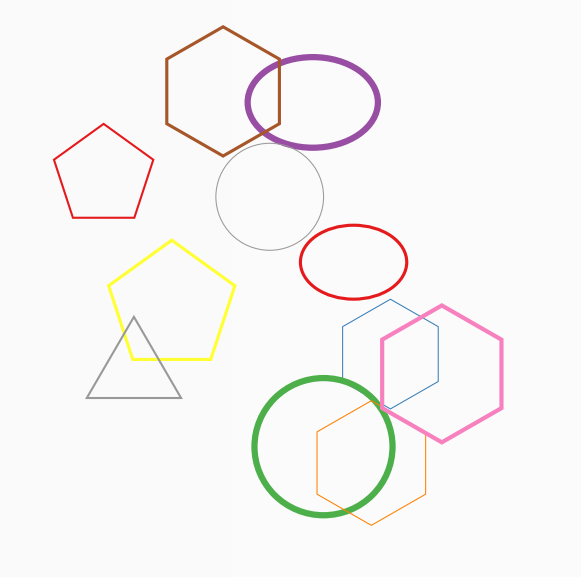[{"shape": "pentagon", "thickness": 1, "radius": 0.45, "center": [0.178, 0.695]}, {"shape": "oval", "thickness": 1.5, "radius": 0.46, "center": [0.608, 0.545]}, {"shape": "hexagon", "thickness": 0.5, "radius": 0.47, "center": [0.672, 0.386]}, {"shape": "circle", "thickness": 3, "radius": 0.59, "center": [0.557, 0.226]}, {"shape": "oval", "thickness": 3, "radius": 0.56, "center": [0.538, 0.822]}, {"shape": "hexagon", "thickness": 0.5, "radius": 0.54, "center": [0.639, 0.197]}, {"shape": "pentagon", "thickness": 1.5, "radius": 0.57, "center": [0.295, 0.469]}, {"shape": "hexagon", "thickness": 1.5, "radius": 0.56, "center": [0.384, 0.841]}, {"shape": "hexagon", "thickness": 2, "radius": 0.59, "center": [0.76, 0.352]}, {"shape": "triangle", "thickness": 1, "radius": 0.47, "center": [0.23, 0.357]}, {"shape": "circle", "thickness": 0.5, "radius": 0.46, "center": [0.464, 0.658]}]